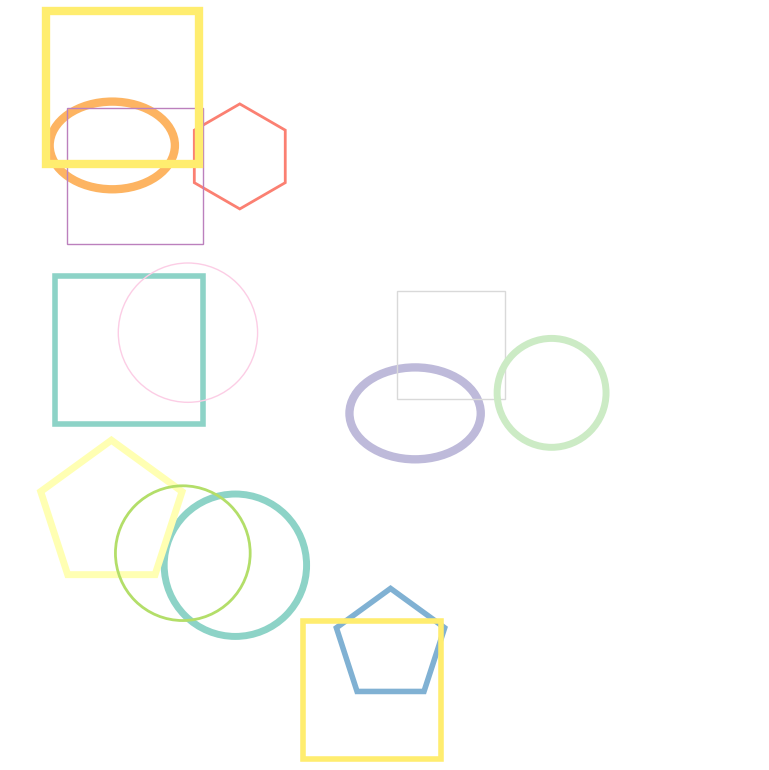[{"shape": "square", "thickness": 2, "radius": 0.48, "center": [0.168, 0.546]}, {"shape": "circle", "thickness": 2.5, "radius": 0.46, "center": [0.306, 0.266]}, {"shape": "pentagon", "thickness": 2.5, "radius": 0.48, "center": [0.145, 0.332]}, {"shape": "oval", "thickness": 3, "radius": 0.43, "center": [0.539, 0.463]}, {"shape": "hexagon", "thickness": 1, "radius": 0.34, "center": [0.311, 0.797]}, {"shape": "pentagon", "thickness": 2, "radius": 0.37, "center": [0.507, 0.162]}, {"shape": "oval", "thickness": 3, "radius": 0.41, "center": [0.146, 0.811]}, {"shape": "circle", "thickness": 1, "radius": 0.44, "center": [0.237, 0.282]}, {"shape": "circle", "thickness": 0.5, "radius": 0.45, "center": [0.244, 0.568]}, {"shape": "square", "thickness": 0.5, "radius": 0.35, "center": [0.586, 0.552]}, {"shape": "square", "thickness": 0.5, "radius": 0.44, "center": [0.175, 0.772]}, {"shape": "circle", "thickness": 2.5, "radius": 0.35, "center": [0.716, 0.49]}, {"shape": "square", "thickness": 3, "radius": 0.5, "center": [0.159, 0.886]}, {"shape": "square", "thickness": 2, "radius": 0.45, "center": [0.484, 0.104]}]